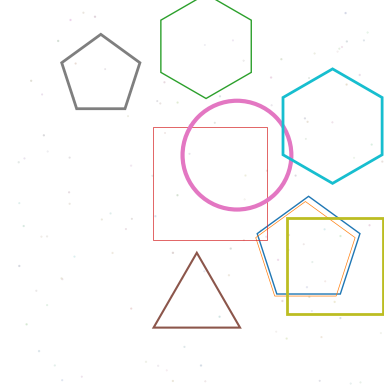[{"shape": "pentagon", "thickness": 1, "radius": 0.7, "center": [0.802, 0.35]}, {"shape": "pentagon", "thickness": 0.5, "radius": 0.68, "center": [0.793, 0.341]}, {"shape": "hexagon", "thickness": 1, "radius": 0.68, "center": [0.535, 0.88]}, {"shape": "square", "thickness": 0.5, "radius": 0.73, "center": [0.545, 0.524]}, {"shape": "triangle", "thickness": 1.5, "radius": 0.65, "center": [0.511, 0.214]}, {"shape": "circle", "thickness": 3, "radius": 0.71, "center": [0.615, 0.597]}, {"shape": "pentagon", "thickness": 2, "radius": 0.53, "center": [0.262, 0.804]}, {"shape": "square", "thickness": 2, "radius": 0.62, "center": [0.871, 0.308]}, {"shape": "hexagon", "thickness": 2, "radius": 0.74, "center": [0.864, 0.672]}]